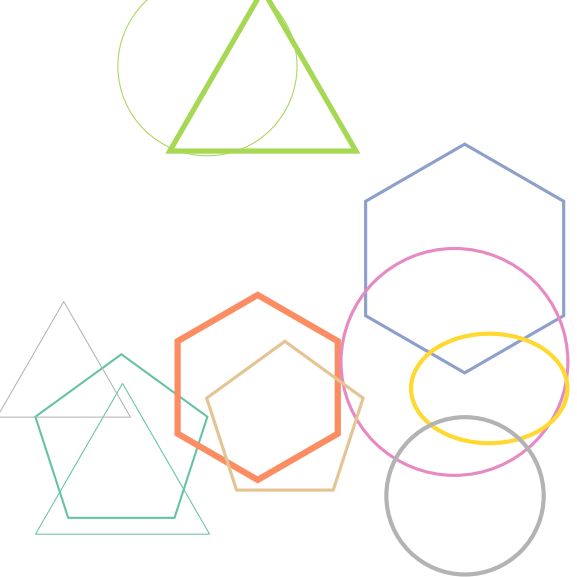[{"shape": "pentagon", "thickness": 1, "radius": 0.78, "center": [0.21, 0.229]}, {"shape": "triangle", "thickness": 0.5, "radius": 0.87, "center": [0.212, 0.161]}, {"shape": "hexagon", "thickness": 3, "radius": 0.8, "center": [0.446, 0.328]}, {"shape": "hexagon", "thickness": 1.5, "radius": 0.99, "center": [0.805, 0.552]}, {"shape": "circle", "thickness": 1.5, "radius": 0.98, "center": [0.787, 0.372]}, {"shape": "circle", "thickness": 0.5, "radius": 0.78, "center": [0.359, 0.884]}, {"shape": "triangle", "thickness": 2.5, "radius": 0.93, "center": [0.455, 0.831]}, {"shape": "oval", "thickness": 2, "radius": 0.68, "center": [0.847, 0.326]}, {"shape": "pentagon", "thickness": 1.5, "radius": 0.71, "center": [0.493, 0.266]}, {"shape": "triangle", "thickness": 0.5, "radius": 0.67, "center": [0.11, 0.344]}, {"shape": "circle", "thickness": 2, "radius": 0.68, "center": [0.805, 0.141]}]